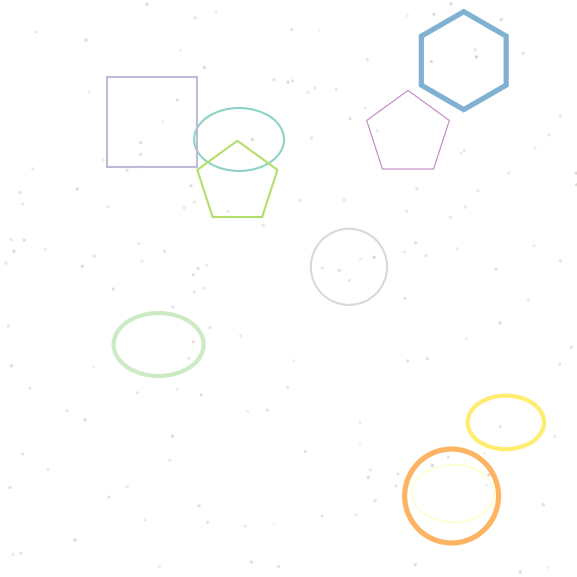[{"shape": "oval", "thickness": 1, "radius": 0.39, "center": [0.414, 0.758]}, {"shape": "oval", "thickness": 0.5, "radius": 0.36, "center": [0.785, 0.145]}, {"shape": "square", "thickness": 1, "radius": 0.39, "center": [0.263, 0.788]}, {"shape": "hexagon", "thickness": 2.5, "radius": 0.42, "center": [0.803, 0.894]}, {"shape": "circle", "thickness": 2.5, "radius": 0.41, "center": [0.782, 0.14]}, {"shape": "pentagon", "thickness": 1, "radius": 0.36, "center": [0.411, 0.682]}, {"shape": "circle", "thickness": 1, "radius": 0.33, "center": [0.604, 0.537]}, {"shape": "pentagon", "thickness": 0.5, "radius": 0.38, "center": [0.707, 0.767]}, {"shape": "oval", "thickness": 2, "radius": 0.39, "center": [0.275, 0.403]}, {"shape": "oval", "thickness": 2, "radius": 0.33, "center": [0.876, 0.268]}]